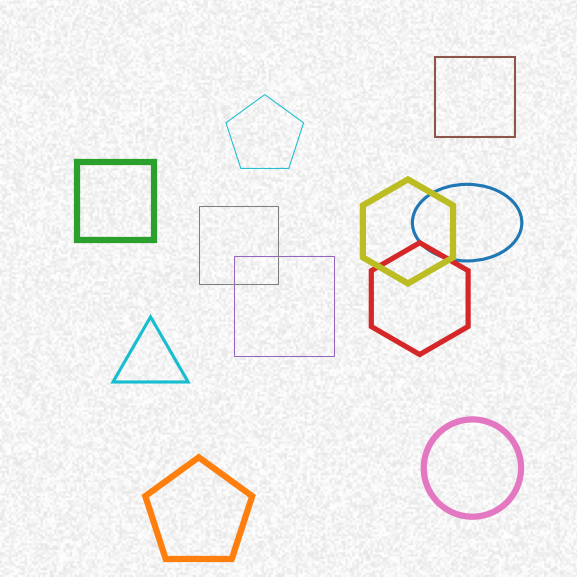[{"shape": "oval", "thickness": 1.5, "radius": 0.47, "center": [0.809, 0.614]}, {"shape": "pentagon", "thickness": 3, "radius": 0.49, "center": [0.344, 0.11]}, {"shape": "square", "thickness": 3, "radius": 0.33, "center": [0.2, 0.651]}, {"shape": "hexagon", "thickness": 2.5, "radius": 0.48, "center": [0.727, 0.482]}, {"shape": "square", "thickness": 0.5, "radius": 0.43, "center": [0.491, 0.469]}, {"shape": "square", "thickness": 1, "radius": 0.35, "center": [0.822, 0.832]}, {"shape": "circle", "thickness": 3, "radius": 0.42, "center": [0.818, 0.189]}, {"shape": "square", "thickness": 0.5, "radius": 0.34, "center": [0.413, 0.575]}, {"shape": "hexagon", "thickness": 3, "radius": 0.45, "center": [0.706, 0.598]}, {"shape": "pentagon", "thickness": 0.5, "radius": 0.35, "center": [0.458, 0.765]}, {"shape": "triangle", "thickness": 1.5, "radius": 0.38, "center": [0.261, 0.375]}]